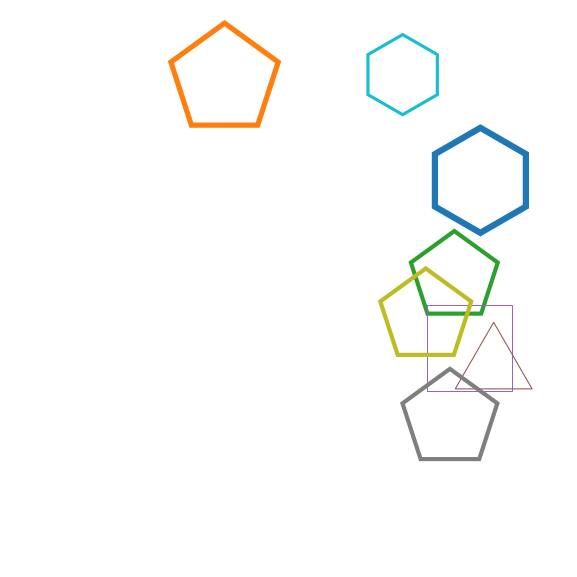[{"shape": "hexagon", "thickness": 3, "radius": 0.45, "center": [0.832, 0.687]}, {"shape": "pentagon", "thickness": 2.5, "radius": 0.49, "center": [0.389, 0.861]}, {"shape": "pentagon", "thickness": 2, "radius": 0.4, "center": [0.787, 0.52]}, {"shape": "square", "thickness": 0.5, "radius": 0.37, "center": [0.813, 0.397]}, {"shape": "triangle", "thickness": 0.5, "radius": 0.38, "center": [0.855, 0.364]}, {"shape": "pentagon", "thickness": 2, "radius": 0.43, "center": [0.779, 0.274]}, {"shape": "pentagon", "thickness": 2, "radius": 0.41, "center": [0.737, 0.452]}, {"shape": "hexagon", "thickness": 1.5, "radius": 0.35, "center": [0.697, 0.87]}]